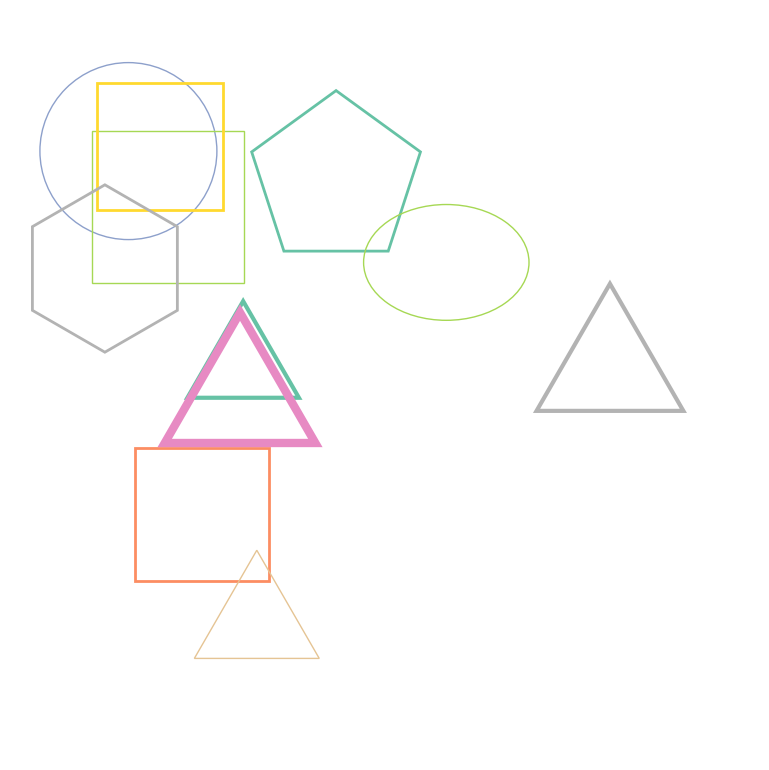[{"shape": "triangle", "thickness": 1.5, "radius": 0.42, "center": [0.316, 0.525]}, {"shape": "pentagon", "thickness": 1, "radius": 0.58, "center": [0.436, 0.767]}, {"shape": "square", "thickness": 1, "radius": 0.43, "center": [0.262, 0.332]}, {"shape": "circle", "thickness": 0.5, "radius": 0.57, "center": [0.167, 0.804]}, {"shape": "triangle", "thickness": 3, "radius": 0.56, "center": [0.312, 0.481]}, {"shape": "square", "thickness": 0.5, "radius": 0.49, "center": [0.218, 0.732]}, {"shape": "oval", "thickness": 0.5, "radius": 0.54, "center": [0.58, 0.659]}, {"shape": "square", "thickness": 1, "radius": 0.41, "center": [0.208, 0.81]}, {"shape": "triangle", "thickness": 0.5, "radius": 0.47, "center": [0.334, 0.192]}, {"shape": "hexagon", "thickness": 1, "radius": 0.54, "center": [0.136, 0.651]}, {"shape": "triangle", "thickness": 1.5, "radius": 0.55, "center": [0.792, 0.521]}]